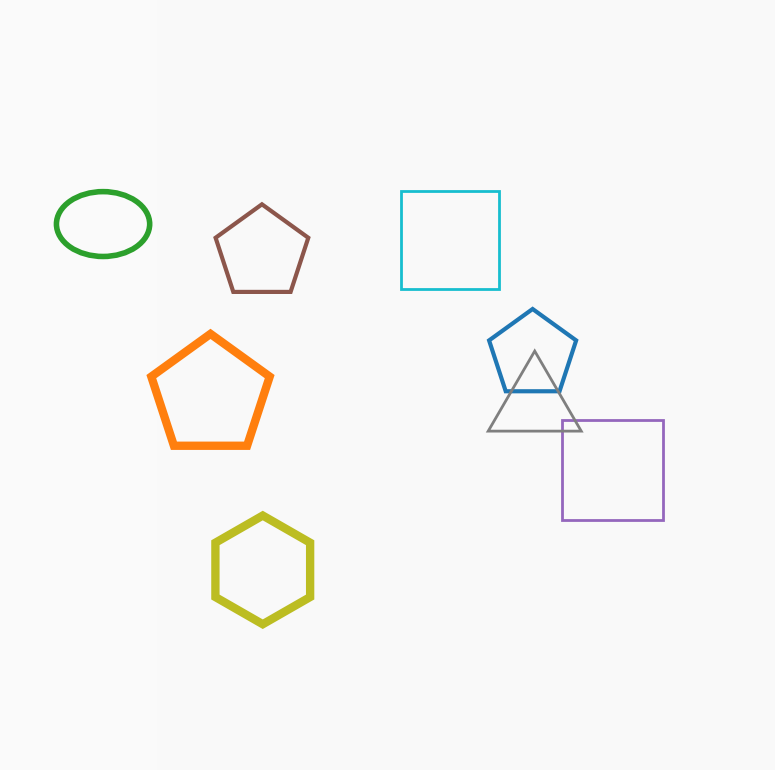[{"shape": "pentagon", "thickness": 1.5, "radius": 0.3, "center": [0.687, 0.54]}, {"shape": "pentagon", "thickness": 3, "radius": 0.4, "center": [0.272, 0.486]}, {"shape": "oval", "thickness": 2, "radius": 0.3, "center": [0.133, 0.709]}, {"shape": "square", "thickness": 1, "radius": 0.33, "center": [0.791, 0.389]}, {"shape": "pentagon", "thickness": 1.5, "radius": 0.31, "center": [0.338, 0.672]}, {"shape": "triangle", "thickness": 1, "radius": 0.35, "center": [0.69, 0.475]}, {"shape": "hexagon", "thickness": 3, "radius": 0.35, "center": [0.339, 0.26]}, {"shape": "square", "thickness": 1, "radius": 0.32, "center": [0.58, 0.688]}]